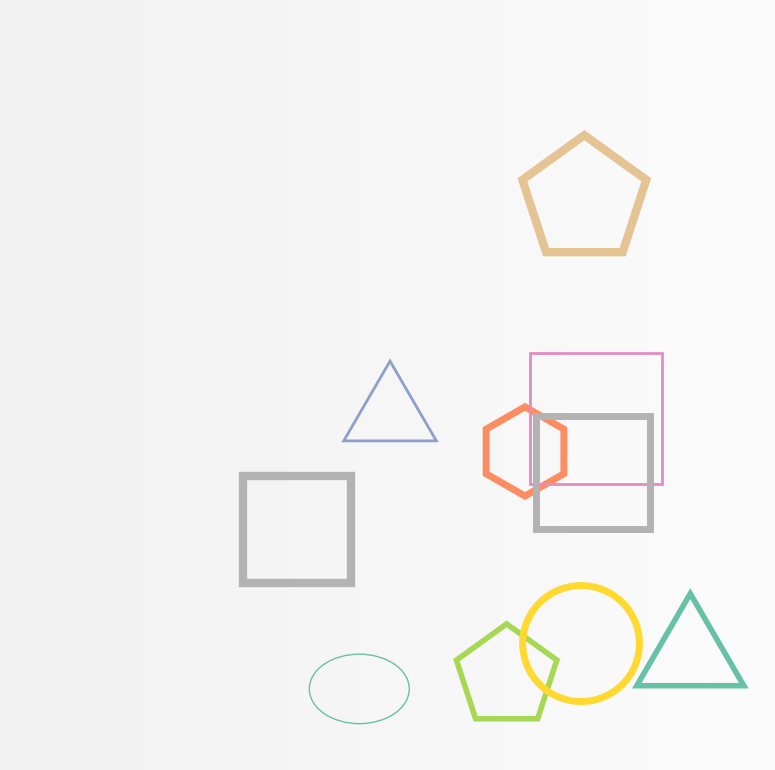[{"shape": "triangle", "thickness": 2, "radius": 0.4, "center": [0.891, 0.149]}, {"shape": "oval", "thickness": 0.5, "radius": 0.32, "center": [0.464, 0.105]}, {"shape": "hexagon", "thickness": 2.5, "radius": 0.29, "center": [0.677, 0.414]}, {"shape": "triangle", "thickness": 1, "radius": 0.35, "center": [0.503, 0.462]}, {"shape": "square", "thickness": 1, "radius": 0.43, "center": [0.769, 0.456]}, {"shape": "pentagon", "thickness": 2, "radius": 0.34, "center": [0.654, 0.122]}, {"shape": "circle", "thickness": 2.5, "radius": 0.38, "center": [0.75, 0.164]}, {"shape": "pentagon", "thickness": 3, "radius": 0.42, "center": [0.754, 0.74]}, {"shape": "square", "thickness": 3, "radius": 0.35, "center": [0.383, 0.312]}, {"shape": "square", "thickness": 2.5, "radius": 0.37, "center": [0.765, 0.386]}]